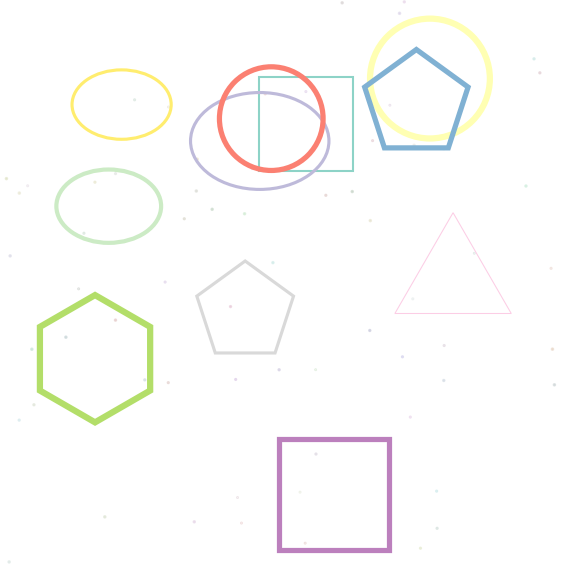[{"shape": "square", "thickness": 1, "radius": 0.41, "center": [0.53, 0.785]}, {"shape": "circle", "thickness": 3, "radius": 0.52, "center": [0.745, 0.863]}, {"shape": "oval", "thickness": 1.5, "radius": 0.6, "center": [0.45, 0.755]}, {"shape": "circle", "thickness": 2.5, "radius": 0.45, "center": [0.47, 0.794]}, {"shape": "pentagon", "thickness": 2.5, "radius": 0.47, "center": [0.721, 0.819]}, {"shape": "hexagon", "thickness": 3, "radius": 0.55, "center": [0.165, 0.378]}, {"shape": "triangle", "thickness": 0.5, "radius": 0.58, "center": [0.785, 0.514]}, {"shape": "pentagon", "thickness": 1.5, "radius": 0.44, "center": [0.425, 0.459]}, {"shape": "square", "thickness": 2.5, "radius": 0.48, "center": [0.578, 0.143]}, {"shape": "oval", "thickness": 2, "radius": 0.45, "center": [0.188, 0.642]}, {"shape": "oval", "thickness": 1.5, "radius": 0.43, "center": [0.211, 0.818]}]